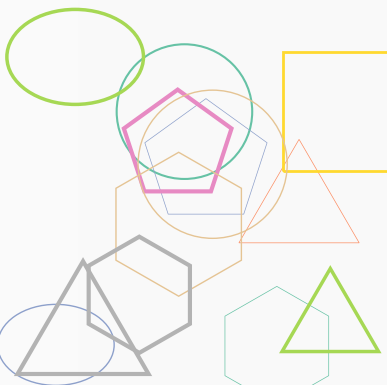[{"shape": "circle", "thickness": 1.5, "radius": 0.87, "center": [0.476, 0.71]}, {"shape": "hexagon", "thickness": 0.5, "radius": 0.77, "center": [0.714, 0.102]}, {"shape": "triangle", "thickness": 0.5, "radius": 0.9, "center": [0.772, 0.459]}, {"shape": "pentagon", "thickness": 0.5, "radius": 0.83, "center": [0.531, 0.578]}, {"shape": "oval", "thickness": 1, "radius": 0.75, "center": [0.144, 0.104]}, {"shape": "pentagon", "thickness": 3, "radius": 0.73, "center": [0.459, 0.621]}, {"shape": "triangle", "thickness": 2.5, "radius": 0.72, "center": [0.852, 0.159]}, {"shape": "oval", "thickness": 2.5, "radius": 0.88, "center": [0.194, 0.852]}, {"shape": "square", "thickness": 2, "radius": 0.78, "center": [0.886, 0.71]}, {"shape": "circle", "thickness": 1, "radius": 0.96, "center": [0.549, 0.573]}, {"shape": "hexagon", "thickness": 1, "radius": 0.93, "center": [0.461, 0.418]}, {"shape": "hexagon", "thickness": 3, "radius": 0.75, "center": [0.359, 0.234]}, {"shape": "triangle", "thickness": 3, "radius": 0.98, "center": [0.214, 0.126]}]